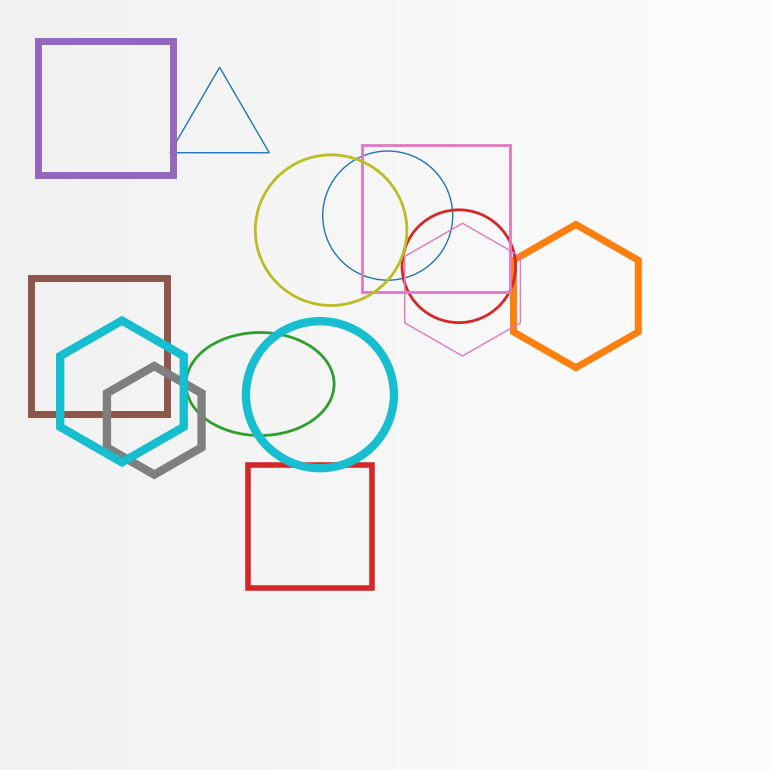[{"shape": "triangle", "thickness": 0.5, "radius": 0.37, "center": [0.283, 0.839]}, {"shape": "circle", "thickness": 0.5, "radius": 0.42, "center": [0.5, 0.72]}, {"shape": "hexagon", "thickness": 2.5, "radius": 0.46, "center": [0.743, 0.615]}, {"shape": "oval", "thickness": 1, "radius": 0.48, "center": [0.336, 0.501]}, {"shape": "circle", "thickness": 1, "radius": 0.37, "center": [0.592, 0.654]}, {"shape": "square", "thickness": 2, "radius": 0.4, "center": [0.4, 0.316]}, {"shape": "square", "thickness": 2.5, "radius": 0.43, "center": [0.137, 0.86]}, {"shape": "square", "thickness": 2.5, "radius": 0.44, "center": [0.128, 0.55]}, {"shape": "square", "thickness": 1, "radius": 0.48, "center": [0.562, 0.716]}, {"shape": "hexagon", "thickness": 0.5, "radius": 0.43, "center": [0.597, 0.624]}, {"shape": "hexagon", "thickness": 3, "radius": 0.35, "center": [0.199, 0.454]}, {"shape": "circle", "thickness": 1, "radius": 0.49, "center": [0.427, 0.701]}, {"shape": "circle", "thickness": 3, "radius": 0.48, "center": [0.413, 0.487]}, {"shape": "hexagon", "thickness": 3, "radius": 0.46, "center": [0.157, 0.492]}]